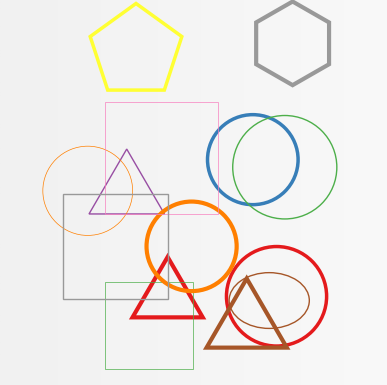[{"shape": "triangle", "thickness": 3, "radius": 0.52, "center": [0.433, 0.228]}, {"shape": "circle", "thickness": 2.5, "radius": 0.65, "center": [0.714, 0.23]}, {"shape": "circle", "thickness": 2.5, "radius": 0.58, "center": [0.652, 0.585]}, {"shape": "circle", "thickness": 1, "radius": 0.67, "center": [0.735, 0.566]}, {"shape": "square", "thickness": 0.5, "radius": 0.57, "center": [0.384, 0.155]}, {"shape": "triangle", "thickness": 1, "radius": 0.56, "center": [0.327, 0.5]}, {"shape": "circle", "thickness": 0.5, "radius": 0.58, "center": [0.226, 0.504]}, {"shape": "circle", "thickness": 3, "radius": 0.58, "center": [0.494, 0.36]}, {"shape": "pentagon", "thickness": 2.5, "radius": 0.62, "center": [0.351, 0.867]}, {"shape": "triangle", "thickness": 3, "radius": 0.6, "center": [0.637, 0.157]}, {"shape": "oval", "thickness": 1, "radius": 0.52, "center": [0.695, 0.219]}, {"shape": "square", "thickness": 0.5, "radius": 0.73, "center": [0.417, 0.589]}, {"shape": "square", "thickness": 1, "radius": 0.68, "center": [0.298, 0.36]}, {"shape": "hexagon", "thickness": 3, "radius": 0.54, "center": [0.755, 0.887]}]